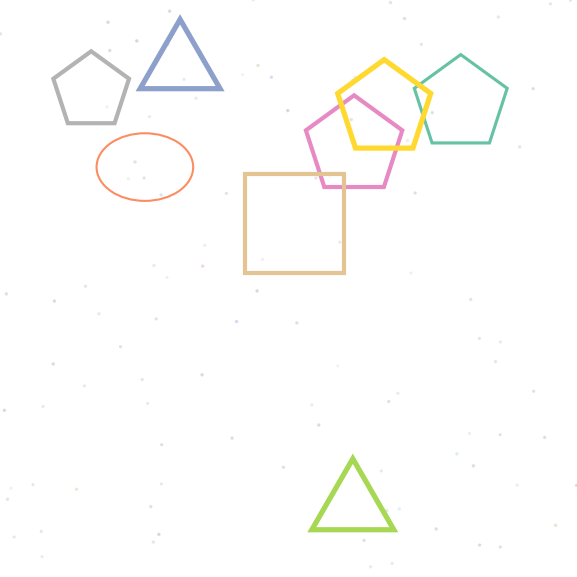[{"shape": "pentagon", "thickness": 1.5, "radius": 0.42, "center": [0.798, 0.82]}, {"shape": "oval", "thickness": 1, "radius": 0.42, "center": [0.251, 0.71]}, {"shape": "triangle", "thickness": 2.5, "radius": 0.4, "center": [0.312, 0.886]}, {"shape": "pentagon", "thickness": 2, "radius": 0.44, "center": [0.613, 0.746]}, {"shape": "triangle", "thickness": 2.5, "radius": 0.41, "center": [0.611, 0.123]}, {"shape": "pentagon", "thickness": 2.5, "radius": 0.42, "center": [0.665, 0.811]}, {"shape": "square", "thickness": 2, "radius": 0.43, "center": [0.511, 0.612]}, {"shape": "pentagon", "thickness": 2, "radius": 0.34, "center": [0.158, 0.841]}]